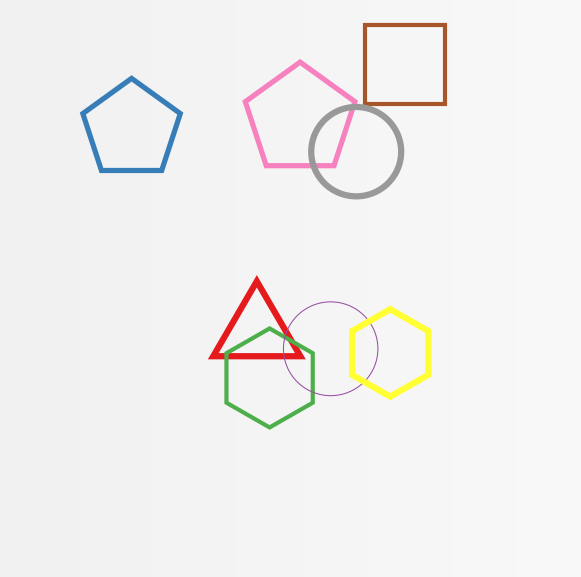[{"shape": "triangle", "thickness": 3, "radius": 0.43, "center": [0.442, 0.426]}, {"shape": "pentagon", "thickness": 2.5, "radius": 0.44, "center": [0.226, 0.775]}, {"shape": "hexagon", "thickness": 2, "radius": 0.43, "center": [0.464, 0.345]}, {"shape": "circle", "thickness": 0.5, "radius": 0.41, "center": [0.569, 0.395]}, {"shape": "hexagon", "thickness": 3, "radius": 0.38, "center": [0.671, 0.388]}, {"shape": "square", "thickness": 2, "radius": 0.34, "center": [0.697, 0.888]}, {"shape": "pentagon", "thickness": 2.5, "radius": 0.5, "center": [0.516, 0.792]}, {"shape": "circle", "thickness": 3, "radius": 0.39, "center": [0.613, 0.737]}]